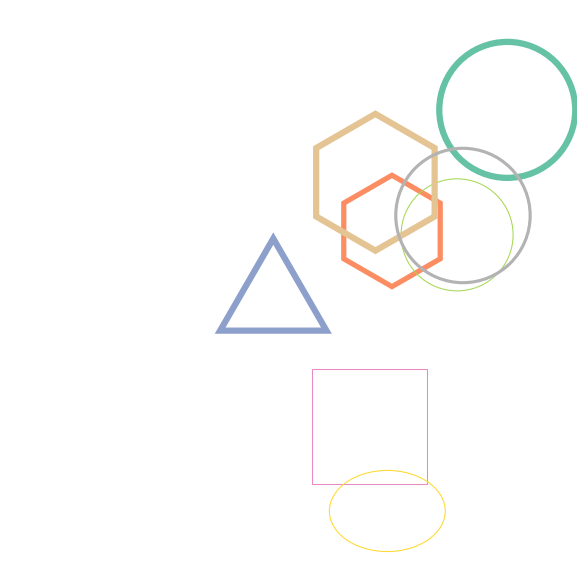[{"shape": "circle", "thickness": 3, "radius": 0.59, "center": [0.878, 0.809]}, {"shape": "hexagon", "thickness": 2.5, "radius": 0.48, "center": [0.679, 0.599]}, {"shape": "triangle", "thickness": 3, "radius": 0.53, "center": [0.473, 0.48]}, {"shape": "square", "thickness": 0.5, "radius": 0.5, "center": [0.64, 0.261]}, {"shape": "circle", "thickness": 0.5, "radius": 0.49, "center": [0.791, 0.592]}, {"shape": "oval", "thickness": 0.5, "radius": 0.5, "center": [0.671, 0.114]}, {"shape": "hexagon", "thickness": 3, "radius": 0.59, "center": [0.65, 0.683]}, {"shape": "circle", "thickness": 1.5, "radius": 0.58, "center": [0.802, 0.626]}]